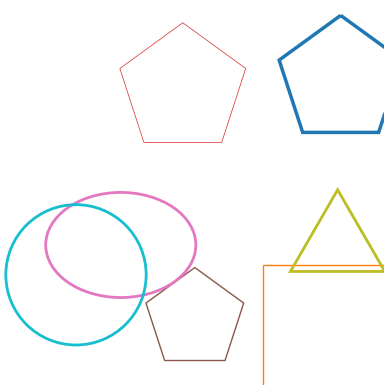[{"shape": "pentagon", "thickness": 2.5, "radius": 0.84, "center": [0.885, 0.792]}, {"shape": "square", "thickness": 1, "radius": 0.8, "center": [0.842, 0.154]}, {"shape": "pentagon", "thickness": 0.5, "radius": 0.86, "center": [0.475, 0.769]}, {"shape": "pentagon", "thickness": 1, "radius": 0.67, "center": [0.506, 0.172]}, {"shape": "oval", "thickness": 2, "radius": 0.97, "center": [0.314, 0.364]}, {"shape": "triangle", "thickness": 2, "radius": 0.71, "center": [0.877, 0.366]}, {"shape": "circle", "thickness": 2, "radius": 0.91, "center": [0.197, 0.286]}]